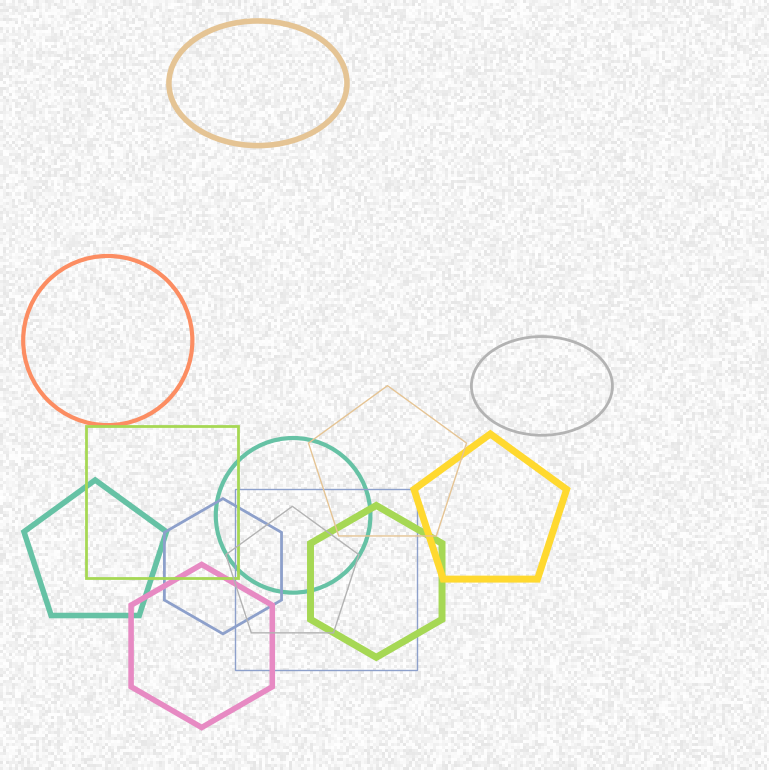[{"shape": "pentagon", "thickness": 2, "radius": 0.49, "center": [0.124, 0.279]}, {"shape": "circle", "thickness": 1.5, "radius": 0.5, "center": [0.381, 0.331]}, {"shape": "circle", "thickness": 1.5, "radius": 0.55, "center": [0.14, 0.558]}, {"shape": "hexagon", "thickness": 1, "radius": 0.44, "center": [0.29, 0.265]}, {"shape": "square", "thickness": 0.5, "radius": 0.59, "center": [0.424, 0.247]}, {"shape": "hexagon", "thickness": 2, "radius": 0.53, "center": [0.262, 0.161]}, {"shape": "square", "thickness": 1, "radius": 0.5, "center": [0.211, 0.348]}, {"shape": "hexagon", "thickness": 2.5, "radius": 0.49, "center": [0.489, 0.245]}, {"shape": "pentagon", "thickness": 2.5, "radius": 0.52, "center": [0.637, 0.332]}, {"shape": "pentagon", "thickness": 0.5, "radius": 0.54, "center": [0.503, 0.391]}, {"shape": "oval", "thickness": 2, "radius": 0.58, "center": [0.335, 0.892]}, {"shape": "pentagon", "thickness": 0.5, "radius": 0.45, "center": [0.38, 0.252]}, {"shape": "oval", "thickness": 1, "radius": 0.46, "center": [0.704, 0.499]}]